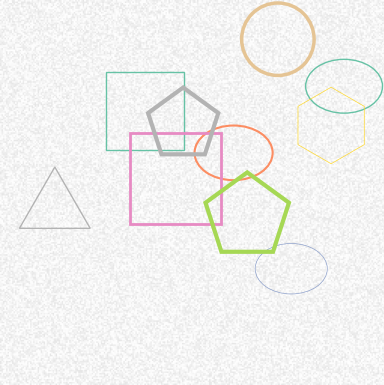[{"shape": "square", "thickness": 1, "radius": 0.51, "center": [0.377, 0.712]}, {"shape": "oval", "thickness": 1, "radius": 0.5, "center": [0.894, 0.776]}, {"shape": "oval", "thickness": 1.5, "radius": 0.51, "center": [0.607, 0.603]}, {"shape": "oval", "thickness": 0.5, "radius": 0.47, "center": [0.756, 0.302]}, {"shape": "square", "thickness": 2, "radius": 0.59, "center": [0.456, 0.537]}, {"shape": "pentagon", "thickness": 3, "radius": 0.57, "center": [0.642, 0.438]}, {"shape": "hexagon", "thickness": 0.5, "radius": 0.5, "center": [0.86, 0.674]}, {"shape": "circle", "thickness": 2.5, "radius": 0.47, "center": [0.722, 0.898]}, {"shape": "triangle", "thickness": 1, "radius": 0.53, "center": [0.142, 0.46]}, {"shape": "pentagon", "thickness": 3, "radius": 0.48, "center": [0.476, 0.677]}]